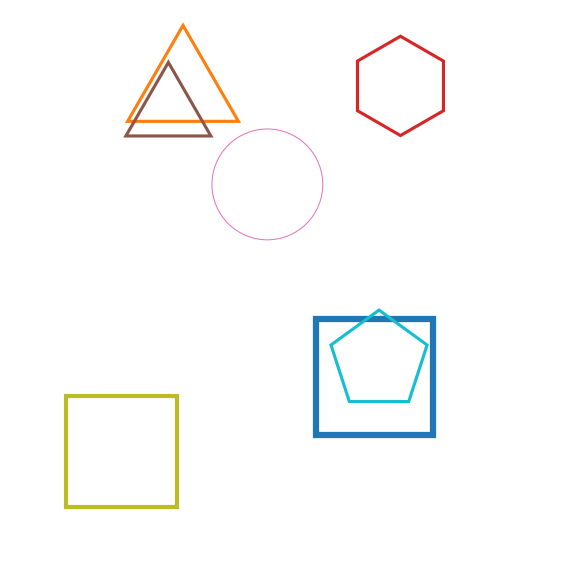[{"shape": "square", "thickness": 3, "radius": 0.51, "center": [0.648, 0.346]}, {"shape": "triangle", "thickness": 1.5, "radius": 0.55, "center": [0.317, 0.844]}, {"shape": "hexagon", "thickness": 1.5, "radius": 0.43, "center": [0.693, 0.85]}, {"shape": "triangle", "thickness": 1.5, "radius": 0.42, "center": [0.292, 0.806]}, {"shape": "circle", "thickness": 0.5, "radius": 0.48, "center": [0.463, 0.68]}, {"shape": "square", "thickness": 2, "radius": 0.48, "center": [0.211, 0.217]}, {"shape": "pentagon", "thickness": 1.5, "radius": 0.44, "center": [0.656, 0.375]}]